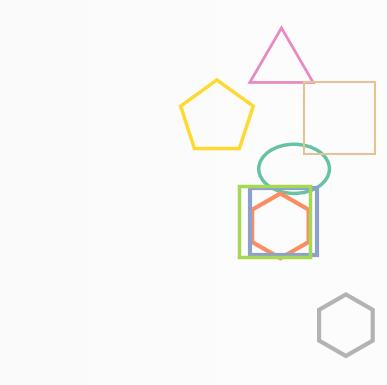[{"shape": "oval", "thickness": 2.5, "radius": 0.46, "center": [0.759, 0.561]}, {"shape": "hexagon", "thickness": 3, "radius": 0.42, "center": [0.724, 0.413]}, {"shape": "square", "thickness": 3, "radius": 0.43, "center": [0.731, 0.425]}, {"shape": "triangle", "thickness": 2, "radius": 0.47, "center": [0.726, 0.833]}, {"shape": "square", "thickness": 2.5, "radius": 0.46, "center": [0.708, 0.424]}, {"shape": "pentagon", "thickness": 2.5, "radius": 0.49, "center": [0.56, 0.694]}, {"shape": "square", "thickness": 1.5, "radius": 0.46, "center": [0.876, 0.694]}, {"shape": "hexagon", "thickness": 3, "radius": 0.4, "center": [0.893, 0.155]}]